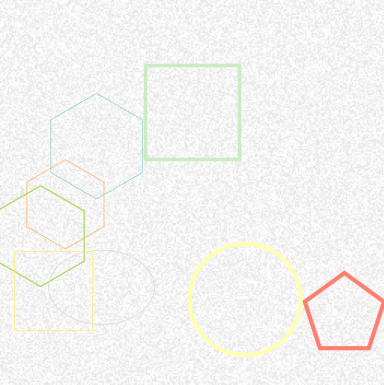[{"shape": "hexagon", "thickness": 0.5, "radius": 0.69, "center": [0.251, 0.62]}, {"shape": "circle", "thickness": 3, "radius": 0.72, "center": [0.637, 0.222]}, {"shape": "pentagon", "thickness": 3, "radius": 0.54, "center": [0.895, 0.183]}, {"shape": "hexagon", "thickness": 0.5, "radius": 0.58, "center": [0.17, 0.469]}, {"shape": "hexagon", "thickness": 1, "radius": 0.65, "center": [0.105, 0.387]}, {"shape": "oval", "thickness": 0.5, "radius": 0.69, "center": [0.264, 0.254]}, {"shape": "square", "thickness": 2.5, "radius": 0.61, "center": [0.499, 0.71]}, {"shape": "square", "thickness": 0.5, "radius": 0.51, "center": [0.138, 0.245]}]